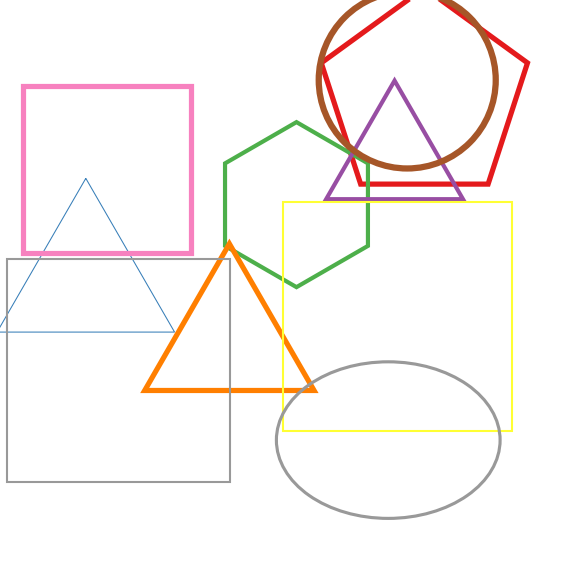[{"shape": "pentagon", "thickness": 2.5, "radius": 0.94, "center": [0.735, 0.832]}, {"shape": "triangle", "thickness": 0.5, "radius": 0.89, "center": [0.149, 0.513]}, {"shape": "hexagon", "thickness": 2, "radius": 0.71, "center": [0.513, 0.645]}, {"shape": "triangle", "thickness": 2, "radius": 0.68, "center": [0.683, 0.723]}, {"shape": "triangle", "thickness": 2.5, "radius": 0.85, "center": [0.397, 0.408]}, {"shape": "square", "thickness": 1, "radius": 0.99, "center": [0.688, 0.452]}, {"shape": "circle", "thickness": 3, "radius": 0.77, "center": [0.705, 0.861]}, {"shape": "square", "thickness": 2.5, "radius": 0.73, "center": [0.185, 0.706]}, {"shape": "square", "thickness": 1, "radius": 0.96, "center": [0.205, 0.358]}, {"shape": "oval", "thickness": 1.5, "radius": 0.97, "center": [0.672, 0.237]}]